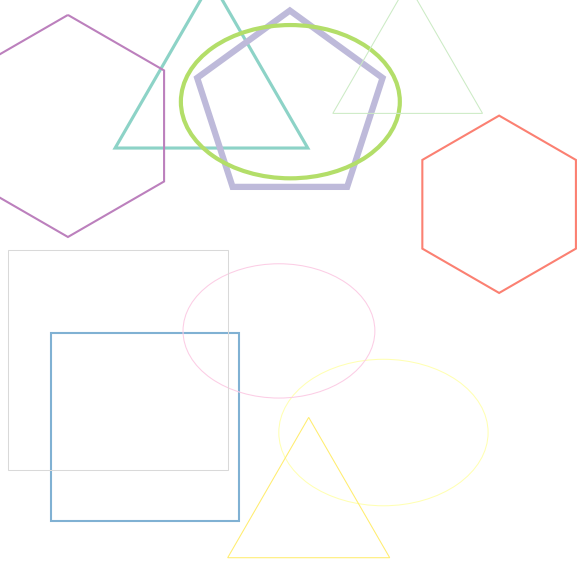[{"shape": "triangle", "thickness": 1.5, "radius": 0.96, "center": [0.366, 0.839]}, {"shape": "oval", "thickness": 0.5, "radius": 0.91, "center": [0.664, 0.25]}, {"shape": "pentagon", "thickness": 3, "radius": 0.84, "center": [0.502, 0.812]}, {"shape": "hexagon", "thickness": 1, "radius": 0.77, "center": [0.864, 0.645]}, {"shape": "square", "thickness": 1, "radius": 0.81, "center": [0.251, 0.26]}, {"shape": "oval", "thickness": 2, "radius": 0.95, "center": [0.503, 0.823]}, {"shape": "oval", "thickness": 0.5, "radius": 0.83, "center": [0.483, 0.426]}, {"shape": "square", "thickness": 0.5, "radius": 0.95, "center": [0.205, 0.375]}, {"shape": "hexagon", "thickness": 1, "radius": 0.96, "center": [0.118, 0.781]}, {"shape": "triangle", "thickness": 0.5, "radius": 0.75, "center": [0.706, 0.878]}, {"shape": "triangle", "thickness": 0.5, "radius": 0.81, "center": [0.535, 0.114]}]